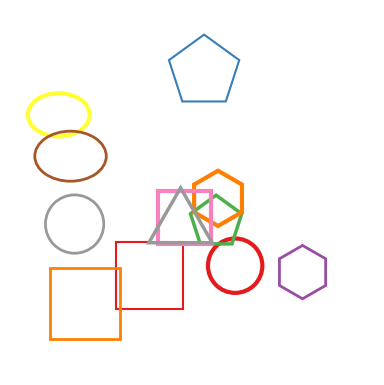[{"shape": "circle", "thickness": 3, "radius": 0.35, "center": [0.611, 0.31]}, {"shape": "square", "thickness": 1.5, "radius": 0.44, "center": [0.388, 0.285]}, {"shape": "pentagon", "thickness": 1.5, "radius": 0.48, "center": [0.53, 0.814]}, {"shape": "pentagon", "thickness": 2.5, "radius": 0.35, "center": [0.561, 0.423]}, {"shape": "hexagon", "thickness": 2, "radius": 0.35, "center": [0.786, 0.293]}, {"shape": "square", "thickness": 2, "radius": 0.46, "center": [0.22, 0.212]}, {"shape": "hexagon", "thickness": 3, "radius": 0.36, "center": [0.566, 0.485]}, {"shape": "oval", "thickness": 3, "radius": 0.4, "center": [0.153, 0.702]}, {"shape": "oval", "thickness": 2, "radius": 0.46, "center": [0.183, 0.594]}, {"shape": "square", "thickness": 3, "radius": 0.34, "center": [0.48, 0.436]}, {"shape": "circle", "thickness": 2, "radius": 0.38, "center": [0.194, 0.418]}, {"shape": "triangle", "thickness": 2.5, "radius": 0.48, "center": [0.469, 0.417]}]